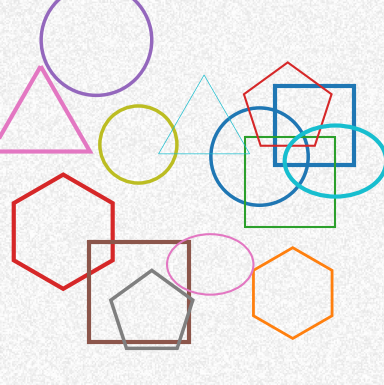[{"shape": "circle", "thickness": 2.5, "radius": 0.63, "center": [0.674, 0.593]}, {"shape": "square", "thickness": 3, "radius": 0.51, "center": [0.817, 0.675]}, {"shape": "hexagon", "thickness": 2, "radius": 0.59, "center": [0.76, 0.239]}, {"shape": "square", "thickness": 1.5, "radius": 0.58, "center": [0.752, 0.528]}, {"shape": "hexagon", "thickness": 3, "radius": 0.74, "center": [0.164, 0.398]}, {"shape": "pentagon", "thickness": 1.5, "radius": 0.6, "center": [0.747, 0.718]}, {"shape": "circle", "thickness": 2.5, "radius": 0.72, "center": [0.251, 0.896]}, {"shape": "square", "thickness": 3, "radius": 0.65, "center": [0.361, 0.241]}, {"shape": "triangle", "thickness": 3, "radius": 0.74, "center": [0.106, 0.68]}, {"shape": "oval", "thickness": 1.5, "radius": 0.56, "center": [0.546, 0.313]}, {"shape": "pentagon", "thickness": 2.5, "radius": 0.56, "center": [0.394, 0.186]}, {"shape": "circle", "thickness": 2.5, "radius": 0.5, "center": [0.359, 0.625]}, {"shape": "oval", "thickness": 3, "radius": 0.66, "center": [0.871, 0.582]}, {"shape": "triangle", "thickness": 0.5, "radius": 0.68, "center": [0.53, 0.669]}]